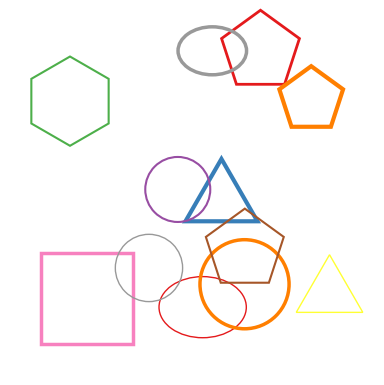[{"shape": "oval", "thickness": 1, "radius": 0.57, "center": [0.526, 0.202]}, {"shape": "pentagon", "thickness": 2, "radius": 0.53, "center": [0.677, 0.867]}, {"shape": "triangle", "thickness": 3, "radius": 0.54, "center": [0.575, 0.479]}, {"shape": "hexagon", "thickness": 1.5, "radius": 0.58, "center": [0.182, 0.737]}, {"shape": "circle", "thickness": 1.5, "radius": 0.42, "center": [0.462, 0.508]}, {"shape": "pentagon", "thickness": 3, "radius": 0.44, "center": [0.808, 0.741]}, {"shape": "circle", "thickness": 2.5, "radius": 0.58, "center": [0.635, 0.262]}, {"shape": "triangle", "thickness": 1, "radius": 0.5, "center": [0.856, 0.239]}, {"shape": "pentagon", "thickness": 1.5, "radius": 0.53, "center": [0.636, 0.352]}, {"shape": "square", "thickness": 2.5, "radius": 0.59, "center": [0.226, 0.224]}, {"shape": "oval", "thickness": 2.5, "radius": 0.45, "center": [0.551, 0.868]}, {"shape": "circle", "thickness": 1, "radius": 0.44, "center": [0.387, 0.304]}]